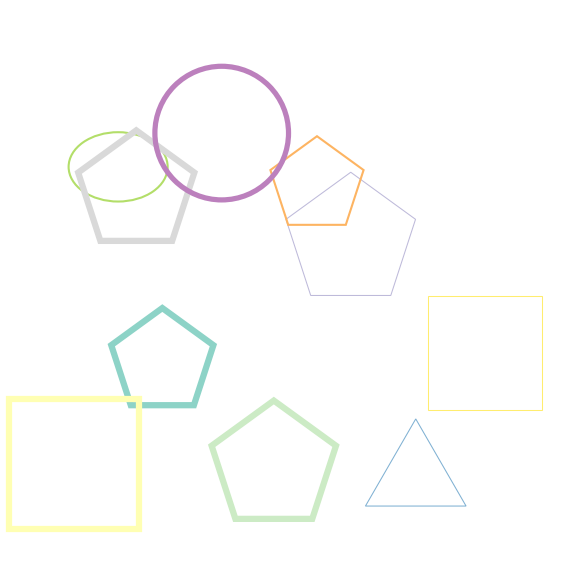[{"shape": "pentagon", "thickness": 3, "radius": 0.46, "center": [0.281, 0.373]}, {"shape": "square", "thickness": 3, "radius": 0.57, "center": [0.128, 0.196]}, {"shape": "pentagon", "thickness": 0.5, "radius": 0.59, "center": [0.607, 0.583]}, {"shape": "triangle", "thickness": 0.5, "radius": 0.5, "center": [0.72, 0.173]}, {"shape": "pentagon", "thickness": 1, "radius": 0.42, "center": [0.549, 0.678]}, {"shape": "oval", "thickness": 1, "radius": 0.43, "center": [0.205, 0.71]}, {"shape": "pentagon", "thickness": 3, "radius": 0.53, "center": [0.236, 0.668]}, {"shape": "circle", "thickness": 2.5, "radius": 0.58, "center": [0.384, 0.769]}, {"shape": "pentagon", "thickness": 3, "radius": 0.57, "center": [0.474, 0.192]}, {"shape": "square", "thickness": 0.5, "radius": 0.5, "center": [0.839, 0.388]}]